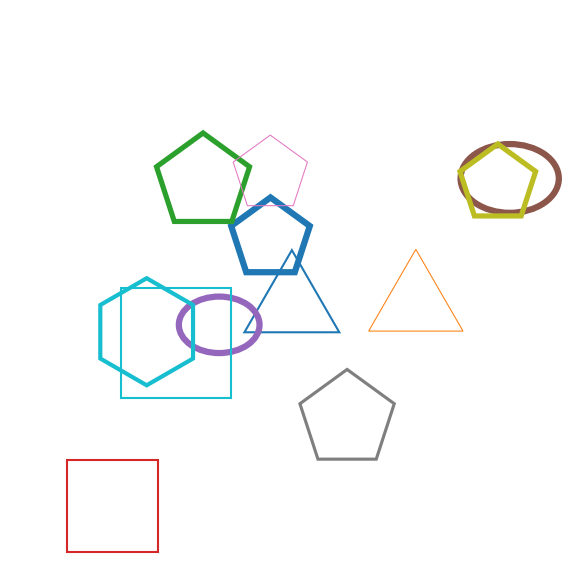[{"shape": "pentagon", "thickness": 3, "radius": 0.36, "center": [0.468, 0.586]}, {"shape": "triangle", "thickness": 1, "radius": 0.47, "center": [0.505, 0.471]}, {"shape": "triangle", "thickness": 0.5, "radius": 0.47, "center": [0.72, 0.473]}, {"shape": "pentagon", "thickness": 2.5, "radius": 0.42, "center": [0.352, 0.684]}, {"shape": "square", "thickness": 1, "radius": 0.4, "center": [0.195, 0.123]}, {"shape": "oval", "thickness": 3, "radius": 0.35, "center": [0.38, 0.437]}, {"shape": "oval", "thickness": 3, "radius": 0.43, "center": [0.883, 0.69]}, {"shape": "pentagon", "thickness": 0.5, "radius": 0.34, "center": [0.468, 0.698]}, {"shape": "pentagon", "thickness": 1.5, "radius": 0.43, "center": [0.601, 0.274]}, {"shape": "pentagon", "thickness": 2.5, "radius": 0.34, "center": [0.862, 0.681]}, {"shape": "square", "thickness": 1, "radius": 0.48, "center": [0.304, 0.406]}, {"shape": "hexagon", "thickness": 2, "radius": 0.46, "center": [0.254, 0.425]}]